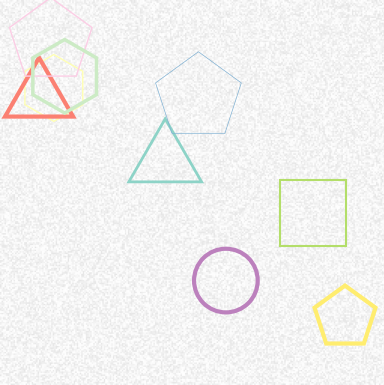[{"shape": "triangle", "thickness": 2, "radius": 0.55, "center": [0.429, 0.582]}, {"shape": "hexagon", "thickness": 1, "radius": 0.43, "center": [0.14, 0.772]}, {"shape": "triangle", "thickness": 3, "radius": 0.51, "center": [0.101, 0.748]}, {"shape": "pentagon", "thickness": 0.5, "radius": 0.59, "center": [0.515, 0.748]}, {"shape": "square", "thickness": 1.5, "radius": 0.43, "center": [0.812, 0.447]}, {"shape": "pentagon", "thickness": 1, "radius": 0.56, "center": [0.132, 0.894]}, {"shape": "circle", "thickness": 3, "radius": 0.41, "center": [0.587, 0.271]}, {"shape": "hexagon", "thickness": 2.5, "radius": 0.48, "center": [0.168, 0.802]}, {"shape": "pentagon", "thickness": 3, "radius": 0.42, "center": [0.896, 0.175]}]